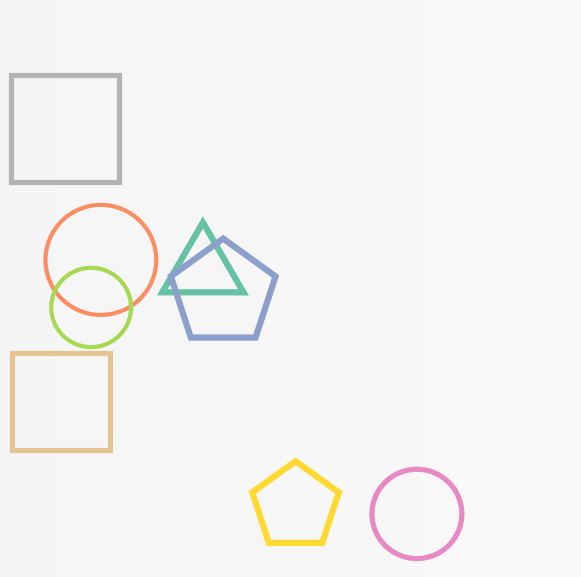[{"shape": "triangle", "thickness": 3, "radius": 0.4, "center": [0.349, 0.533]}, {"shape": "circle", "thickness": 2, "radius": 0.48, "center": [0.174, 0.549]}, {"shape": "pentagon", "thickness": 3, "radius": 0.47, "center": [0.384, 0.491]}, {"shape": "circle", "thickness": 2.5, "radius": 0.39, "center": [0.717, 0.109]}, {"shape": "circle", "thickness": 2, "radius": 0.34, "center": [0.157, 0.467]}, {"shape": "pentagon", "thickness": 3, "radius": 0.39, "center": [0.508, 0.122]}, {"shape": "square", "thickness": 2.5, "radius": 0.42, "center": [0.104, 0.304]}, {"shape": "square", "thickness": 2.5, "radius": 0.46, "center": [0.111, 0.776]}]